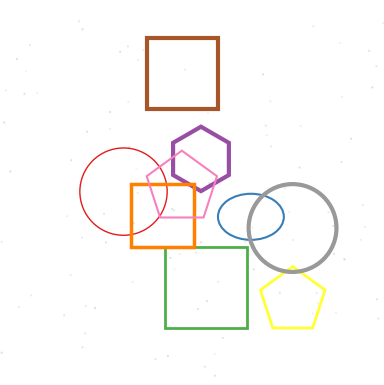[{"shape": "circle", "thickness": 1, "radius": 0.57, "center": [0.321, 0.502]}, {"shape": "oval", "thickness": 1.5, "radius": 0.43, "center": [0.652, 0.437]}, {"shape": "square", "thickness": 2, "radius": 0.53, "center": [0.536, 0.253]}, {"shape": "hexagon", "thickness": 3, "radius": 0.42, "center": [0.522, 0.587]}, {"shape": "square", "thickness": 2.5, "radius": 0.4, "center": [0.422, 0.44]}, {"shape": "pentagon", "thickness": 2, "radius": 0.44, "center": [0.76, 0.219]}, {"shape": "square", "thickness": 3, "radius": 0.46, "center": [0.475, 0.81]}, {"shape": "pentagon", "thickness": 1.5, "radius": 0.48, "center": [0.472, 0.513]}, {"shape": "circle", "thickness": 3, "radius": 0.57, "center": [0.76, 0.408]}]